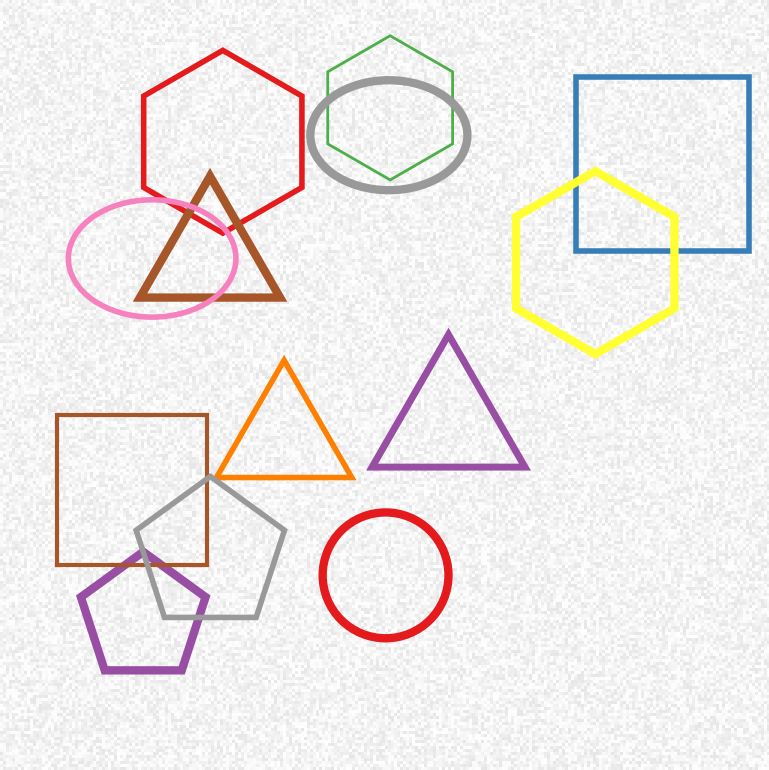[{"shape": "hexagon", "thickness": 2, "radius": 0.59, "center": [0.289, 0.816]}, {"shape": "circle", "thickness": 3, "radius": 0.41, "center": [0.501, 0.253]}, {"shape": "square", "thickness": 2, "radius": 0.56, "center": [0.86, 0.787]}, {"shape": "hexagon", "thickness": 1, "radius": 0.47, "center": [0.507, 0.86]}, {"shape": "triangle", "thickness": 2.5, "radius": 0.57, "center": [0.583, 0.451]}, {"shape": "pentagon", "thickness": 3, "radius": 0.43, "center": [0.186, 0.198]}, {"shape": "triangle", "thickness": 2, "radius": 0.51, "center": [0.369, 0.431]}, {"shape": "hexagon", "thickness": 3, "radius": 0.59, "center": [0.773, 0.659]}, {"shape": "triangle", "thickness": 3, "radius": 0.53, "center": [0.273, 0.666]}, {"shape": "square", "thickness": 1.5, "radius": 0.49, "center": [0.172, 0.364]}, {"shape": "oval", "thickness": 2, "radius": 0.54, "center": [0.198, 0.664]}, {"shape": "oval", "thickness": 3, "radius": 0.51, "center": [0.505, 0.824]}, {"shape": "pentagon", "thickness": 2, "radius": 0.51, "center": [0.273, 0.28]}]